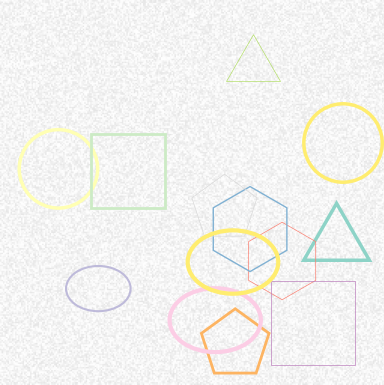[{"shape": "triangle", "thickness": 2.5, "radius": 0.49, "center": [0.874, 0.373]}, {"shape": "circle", "thickness": 2.5, "radius": 0.51, "center": [0.152, 0.561]}, {"shape": "oval", "thickness": 1.5, "radius": 0.42, "center": [0.255, 0.25]}, {"shape": "hexagon", "thickness": 0.5, "radius": 0.5, "center": [0.733, 0.322]}, {"shape": "hexagon", "thickness": 1, "radius": 0.55, "center": [0.65, 0.405]}, {"shape": "pentagon", "thickness": 2, "radius": 0.46, "center": [0.611, 0.106]}, {"shape": "triangle", "thickness": 0.5, "radius": 0.41, "center": [0.659, 0.829]}, {"shape": "oval", "thickness": 3, "radius": 0.59, "center": [0.559, 0.168]}, {"shape": "pentagon", "thickness": 0.5, "radius": 0.44, "center": [0.583, 0.459]}, {"shape": "square", "thickness": 0.5, "radius": 0.54, "center": [0.813, 0.161]}, {"shape": "square", "thickness": 2, "radius": 0.48, "center": [0.333, 0.556]}, {"shape": "circle", "thickness": 2.5, "radius": 0.51, "center": [0.891, 0.629]}, {"shape": "oval", "thickness": 3, "radius": 0.59, "center": [0.605, 0.319]}]